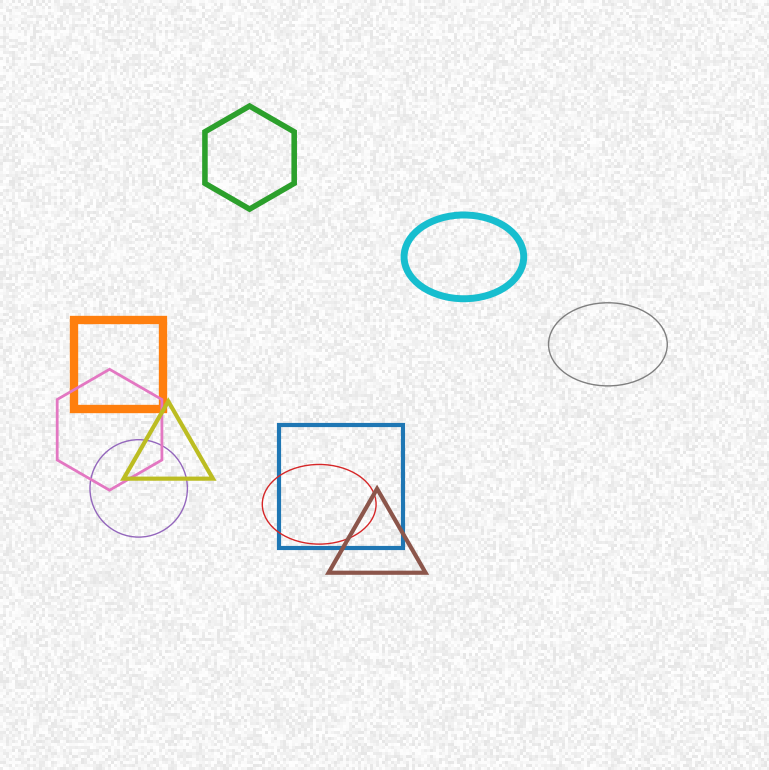[{"shape": "square", "thickness": 1.5, "radius": 0.4, "center": [0.443, 0.368]}, {"shape": "square", "thickness": 3, "radius": 0.29, "center": [0.154, 0.526]}, {"shape": "hexagon", "thickness": 2, "radius": 0.33, "center": [0.324, 0.795]}, {"shape": "oval", "thickness": 0.5, "radius": 0.37, "center": [0.415, 0.345]}, {"shape": "circle", "thickness": 0.5, "radius": 0.32, "center": [0.18, 0.366]}, {"shape": "triangle", "thickness": 1.5, "radius": 0.36, "center": [0.49, 0.293]}, {"shape": "hexagon", "thickness": 1, "radius": 0.39, "center": [0.142, 0.442]}, {"shape": "oval", "thickness": 0.5, "radius": 0.39, "center": [0.789, 0.553]}, {"shape": "triangle", "thickness": 1.5, "radius": 0.33, "center": [0.219, 0.412]}, {"shape": "oval", "thickness": 2.5, "radius": 0.39, "center": [0.602, 0.666]}]